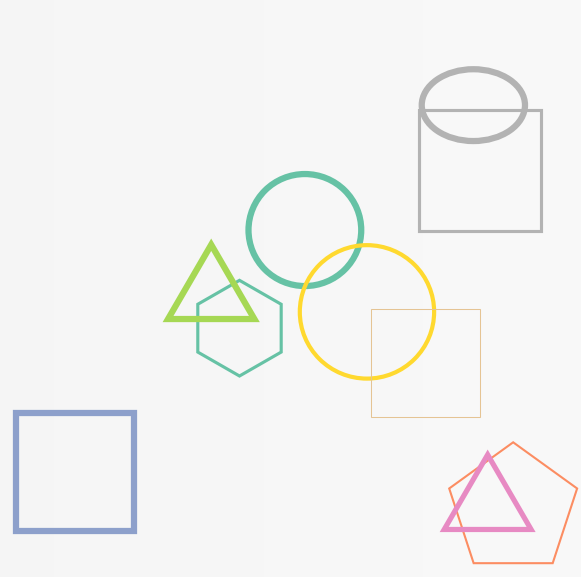[{"shape": "circle", "thickness": 3, "radius": 0.48, "center": [0.524, 0.601]}, {"shape": "hexagon", "thickness": 1.5, "radius": 0.41, "center": [0.412, 0.431]}, {"shape": "pentagon", "thickness": 1, "radius": 0.58, "center": [0.883, 0.118]}, {"shape": "square", "thickness": 3, "radius": 0.51, "center": [0.129, 0.182]}, {"shape": "triangle", "thickness": 2.5, "radius": 0.43, "center": [0.839, 0.125]}, {"shape": "triangle", "thickness": 3, "radius": 0.43, "center": [0.363, 0.49]}, {"shape": "circle", "thickness": 2, "radius": 0.58, "center": [0.631, 0.459]}, {"shape": "square", "thickness": 0.5, "radius": 0.47, "center": [0.732, 0.371]}, {"shape": "oval", "thickness": 3, "radius": 0.44, "center": [0.814, 0.817]}, {"shape": "square", "thickness": 1.5, "radius": 0.52, "center": [0.826, 0.705]}]